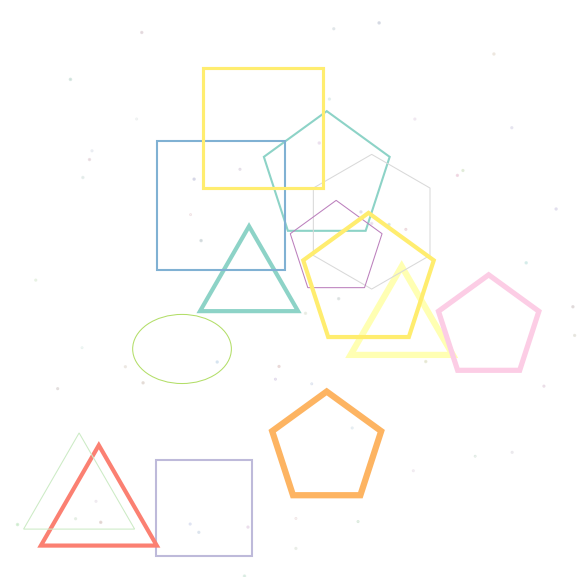[{"shape": "triangle", "thickness": 2, "radius": 0.49, "center": [0.431, 0.509]}, {"shape": "pentagon", "thickness": 1, "radius": 0.57, "center": [0.566, 0.692]}, {"shape": "triangle", "thickness": 3, "radius": 0.51, "center": [0.696, 0.436]}, {"shape": "square", "thickness": 1, "radius": 0.42, "center": [0.353, 0.119]}, {"shape": "triangle", "thickness": 2, "radius": 0.58, "center": [0.171, 0.112]}, {"shape": "square", "thickness": 1, "radius": 0.56, "center": [0.383, 0.644]}, {"shape": "pentagon", "thickness": 3, "radius": 0.5, "center": [0.566, 0.222]}, {"shape": "oval", "thickness": 0.5, "radius": 0.43, "center": [0.315, 0.395]}, {"shape": "pentagon", "thickness": 2.5, "radius": 0.46, "center": [0.846, 0.432]}, {"shape": "hexagon", "thickness": 0.5, "radius": 0.58, "center": [0.644, 0.615]}, {"shape": "pentagon", "thickness": 0.5, "radius": 0.42, "center": [0.582, 0.569]}, {"shape": "triangle", "thickness": 0.5, "radius": 0.55, "center": [0.137, 0.138]}, {"shape": "square", "thickness": 1.5, "radius": 0.52, "center": [0.456, 0.778]}, {"shape": "pentagon", "thickness": 2, "radius": 0.59, "center": [0.638, 0.512]}]